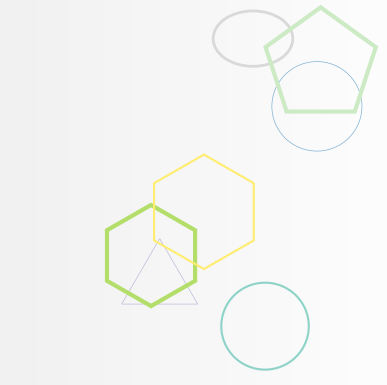[{"shape": "circle", "thickness": 1.5, "radius": 0.56, "center": [0.684, 0.153]}, {"shape": "triangle", "thickness": 0.5, "radius": 0.57, "center": [0.412, 0.267]}, {"shape": "circle", "thickness": 0.5, "radius": 0.58, "center": [0.818, 0.724]}, {"shape": "hexagon", "thickness": 3, "radius": 0.66, "center": [0.39, 0.336]}, {"shape": "oval", "thickness": 2, "radius": 0.51, "center": [0.653, 0.9]}, {"shape": "pentagon", "thickness": 3, "radius": 0.75, "center": [0.828, 0.831]}, {"shape": "hexagon", "thickness": 1.5, "radius": 0.74, "center": [0.526, 0.45]}]